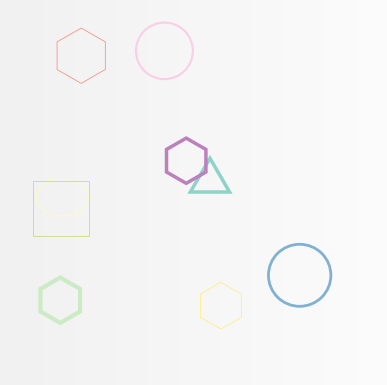[{"shape": "triangle", "thickness": 2.5, "radius": 0.29, "center": [0.542, 0.53]}, {"shape": "oval", "thickness": 0.5, "radius": 0.34, "center": [0.161, 0.487]}, {"shape": "hexagon", "thickness": 0.5, "radius": 0.36, "center": [0.209, 0.855]}, {"shape": "circle", "thickness": 2, "radius": 0.4, "center": [0.773, 0.285]}, {"shape": "square", "thickness": 0.5, "radius": 0.36, "center": [0.157, 0.459]}, {"shape": "circle", "thickness": 1.5, "radius": 0.37, "center": [0.424, 0.868]}, {"shape": "hexagon", "thickness": 2.5, "radius": 0.29, "center": [0.481, 0.583]}, {"shape": "hexagon", "thickness": 3, "radius": 0.29, "center": [0.155, 0.22]}, {"shape": "hexagon", "thickness": 0.5, "radius": 0.3, "center": [0.57, 0.206]}]